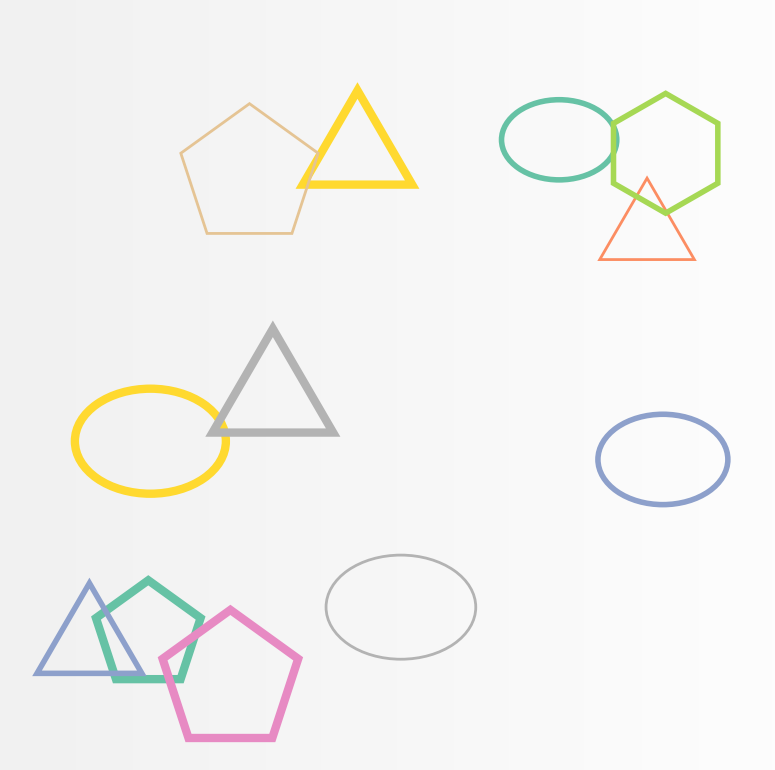[{"shape": "oval", "thickness": 2, "radius": 0.37, "center": [0.721, 0.818]}, {"shape": "pentagon", "thickness": 3, "radius": 0.35, "center": [0.191, 0.175]}, {"shape": "triangle", "thickness": 1, "radius": 0.35, "center": [0.835, 0.698]}, {"shape": "oval", "thickness": 2, "radius": 0.42, "center": [0.855, 0.403]}, {"shape": "triangle", "thickness": 2, "radius": 0.39, "center": [0.115, 0.165]}, {"shape": "pentagon", "thickness": 3, "radius": 0.46, "center": [0.297, 0.116]}, {"shape": "hexagon", "thickness": 2, "radius": 0.39, "center": [0.859, 0.801]}, {"shape": "oval", "thickness": 3, "radius": 0.49, "center": [0.194, 0.427]}, {"shape": "triangle", "thickness": 3, "radius": 0.41, "center": [0.461, 0.801]}, {"shape": "pentagon", "thickness": 1, "radius": 0.47, "center": [0.322, 0.772]}, {"shape": "triangle", "thickness": 3, "radius": 0.45, "center": [0.352, 0.483]}, {"shape": "oval", "thickness": 1, "radius": 0.48, "center": [0.517, 0.211]}]